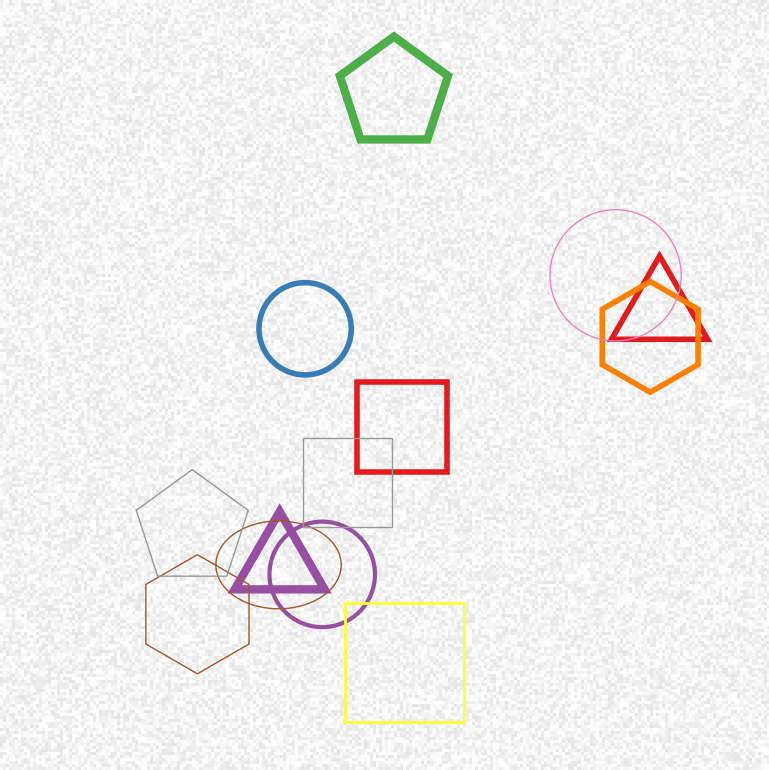[{"shape": "triangle", "thickness": 2, "radius": 0.36, "center": [0.857, 0.595]}, {"shape": "square", "thickness": 2, "radius": 0.29, "center": [0.522, 0.445]}, {"shape": "circle", "thickness": 2, "radius": 0.3, "center": [0.396, 0.573]}, {"shape": "pentagon", "thickness": 3, "radius": 0.37, "center": [0.512, 0.879]}, {"shape": "triangle", "thickness": 3, "radius": 0.34, "center": [0.363, 0.268]}, {"shape": "circle", "thickness": 1.5, "radius": 0.34, "center": [0.418, 0.254]}, {"shape": "hexagon", "thickness": 2, "radius": 0.36, "center": [0.844, 0.562]}, {"shape": "square", "thickness": 1, "radius": 0.38, "center": [0.525, 0.14]}, {"shape": "oval", "thickness": 0.5, "radius": 0.41, "center": [0.362, 0.266]}, {"shape": "hexagon", "thickness": 0.5, "radius": 0.39, "center": [0.256, 0.202]}, {"shape": "circle", "thickness": 0.5, "radius": 0.43, "center": [0.799, 0.642]}, {"shape": "square", "thickness": 0.5, "radius": 0.29, "center": [0.451, 0.373]}, {"shape": "pentagon", "thickness": 0.5, "radius": 0.38, "center": [0.25, 0.314]}]